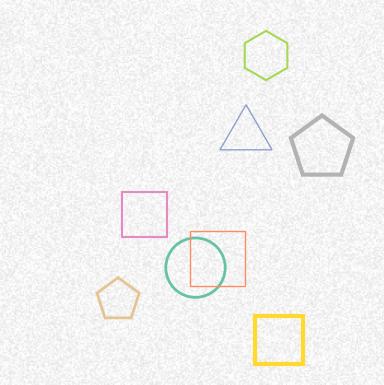[{"shape": "circle", "thickness": 2, "radius": 0.39, "center": [0.508, 0.305]}, {"shape": "square", "thickness": 1, "radius": 0.36, "center": [0.566, 0.329]}, {"shape": "triangle", "thickness": 1, "radius": 0.39, "center": [0.639, 0.65]}, {"shape": "square", "thickness": 1.5, "radius": 0.29, "center": [0.375, 0.443]}, {"shape": "hexagon", "thickness": 1.5, "radius": 0.32, "center": [0.691, 0.856]}, {"shape": "square", "thickness": 3, "radius": 0.31, "center": [0.724, 0.117]}, {"shape": "pentagon", "thickness": 2, "radius": 0.29, "center": [0.307, 0.221]}, {"shape": "pentagon", "thickness": 3, "radius": 0.42, "center": [0.836, 0.615]}]